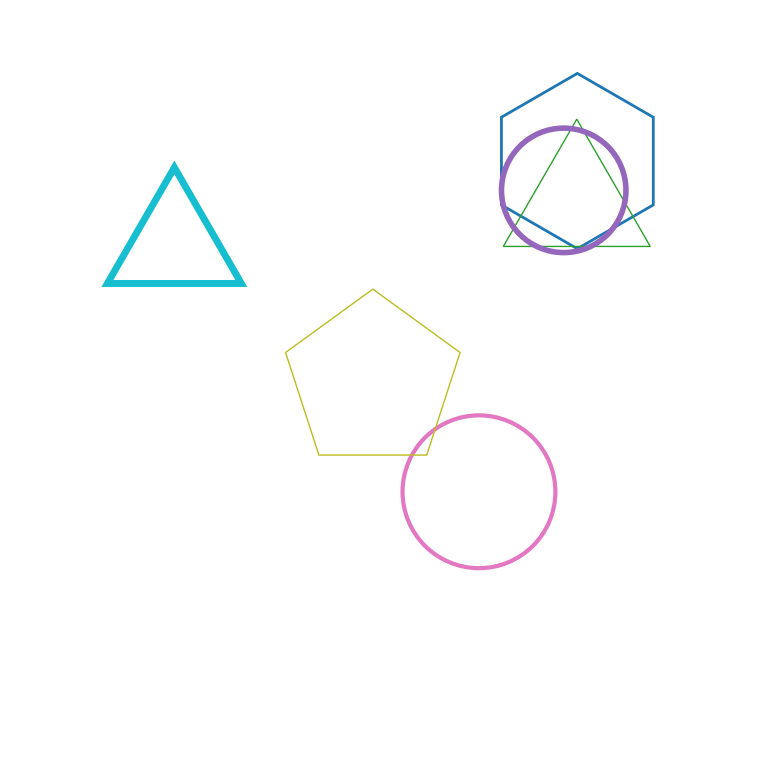[{"shape": "hexagon", "thickness": 1, "radius": 0.57, "center": [0.75, 0.791]}, {"shape": "triangle", "thickness": 0.5, "radius": 0.55, "center": [0.749, 0.735]}, {"shape": "circle", "thickness": 2, "radius": 0.4, "center": [0.732, 0.753]}, {"shape": "circle", "thickness": 1.5, "radius": 0.5, "center": [0.622, 0.361]}, {"shape": "pentagon", "thickness": 0.5, "radius": 0.6, "center": [0.484, 0.505]}, {"shape": "triangle", "thickness": 2.5, "radius": 0.5, "center": [0.226, 0.682]}]